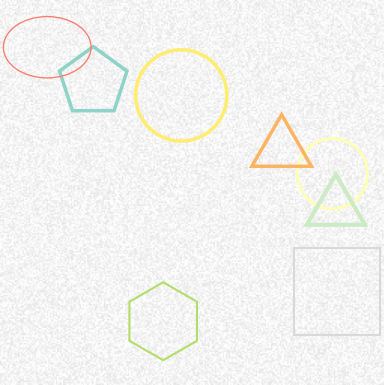[{"shape": "pentagon", "thickness": 2.5, "radius": 0.46, "center": [0.242, 0.787]}, {"shape": "circle", "thickness": 2, "radius": 0.46, "center": [0.863, 0.549]}, {"shape": "oval", "thickness": 1, "radius": 0.57, "center": [0.123, 0.877]}, {"shape": "triangle", "thickness": 2.5, "radius": 0.45, "center": [0.732, 0.613]}, {"shape": "hexagon", "thickness": 1.5, "radius": 0.51, "center": [0.424, 0.166]}, {"shape": "square", "thickness": 1.5, "radius": 0.56, "center": [0.876, 0.243]}, {"shape": "triangle", "thickness": 3, "radius": 0.44, "center": [0.872, 0.46]}, {"shape": "circle", "thickness": 2.5, "radius": 0.59, "center": [0.471, 0.752]}]